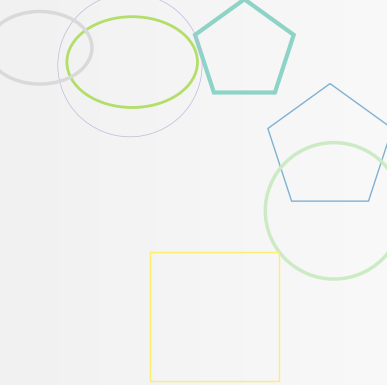[{"shape": "pentagon", "thickness": 3, "radius": 0.67, "center": [0.631, 0.868]}, {"shape": "circle", "thickness": 0.5, "radius": 0.93, "center": [0.335, 0.831]}, {"shape": "pentagon", "thickness": 1, "radius": 0.84, "center": [0.852, 0.614]}, {"shape": "oval", "thickness": 2, "radius": 0.84, "center": [0.341, 0.839]}, {"shape": "oval", "thickness": 2.5, "radius": 0.67, "center": [0.103, 0.876]}, {"shape": "circle", "thickness": 2.5, "radius": 0.89, "center": [0.862, 0.452]}, {"shape": "square", "thickness": 1, "radius": 0.83, "center": [0.554, 0.178]}]